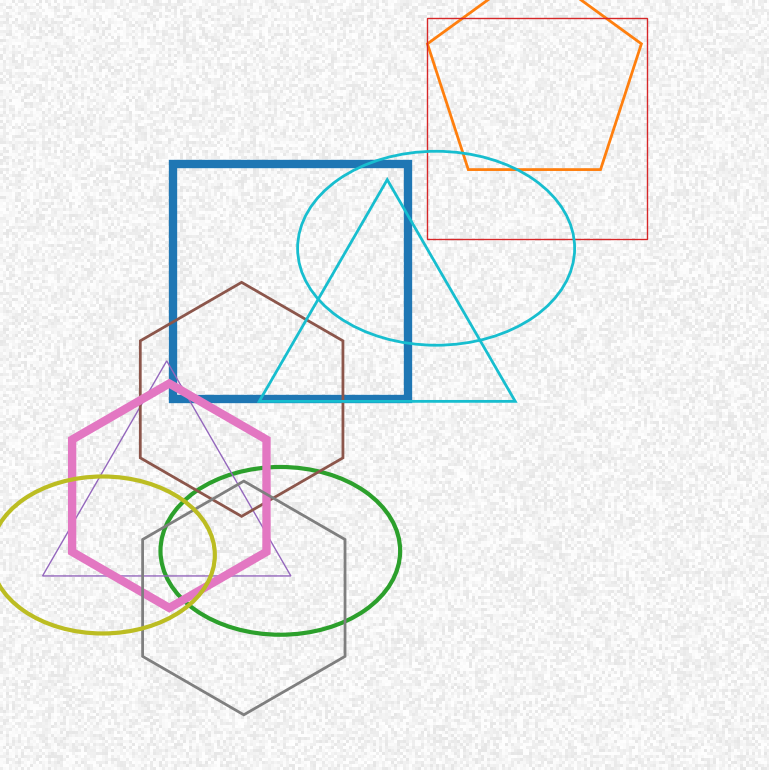[{"shape": "square", "thickness": 3, "radius": 0.76, "center": [0.377, 0.634]}, {"shape": "pentagon", "thickness": 1, "radius": 0.73, "center": [0.694, 0.898]}, {"shape": "oval", "thickness": 1.5, "radius": 0.78, "center": [0.364, 0.285]}, {"shape": "square", "thickness": 0.5, "radius": 0.72, "center": [0.697, 0.833]}, {"shape": "triangle", "thickness": 0.5, "radius": 0.93, "center": [0.216, 0.345]}, {"shape": "hexagon", "thickness": 1, "radius": 0.76, "center": [0.314, 0.481]}, {"shape": "hexagon", "thickness": 3, "radius": 0.73, "center": [0.22, 0.356]}, {"shape": "hexagon", "thickness": 1, "radius": 0.76, "center": [0.317, 0.223]}, {"shape": "oval", "thickness": 1.5, "radius": 0.73, "center": [0.133, 0.279]}, {"shape": "triangle", "thickness": 1, "radius": 0.96, "center": [0.503, 0.575]}, {"shape": "oval", "thickness": 1, "radius": 0.9, "center": [0.566, 0.678]}]